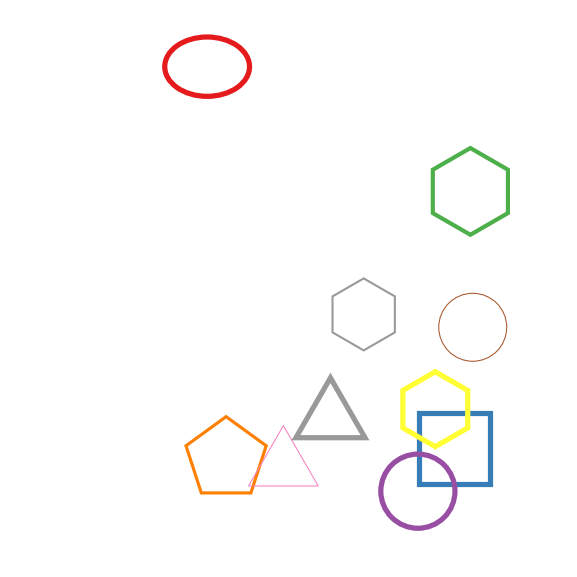[{"shape": "oval", "thickness": 2.5, "radius": 0.37, "center": [0.359, 0.884]}, {"shape": "square", "thickness": 2.5, "radius": 0.31, "center": [0.787, 0.223]}, {"shape": "hexagon", "thickness": 2, "radius": 0.38, "center": [0.814, 0.668]}, {"shape": "circle", "thickness": 2.5, "radius": 0.32, "center": [0.724, 0.149]}, {"shape": "pentagon", "thickness": 1.5, "radius": 0.37, "center": [0.392, 0.205]}, {"shape": "hexagon", "thickness": 2.5, "radius": 0.32, "center": [0.754, 0.291]}, {"shape": "circle", "thickness": 0.5, "radius": 0.29, "center": [0.819, 0.432]}, {"shape": "triangle", "thickness": 0.5, "radius": 0.35, "center": [0.491, 0.192]}, {"shape": "hexagon", "thickness": 1, "radius": 0.31, "center": [0.63, 0.455]}, {"shape": "triangle", "thickness": 2.5, "radius": 0.35, "center": [0.572, 0.276]}]